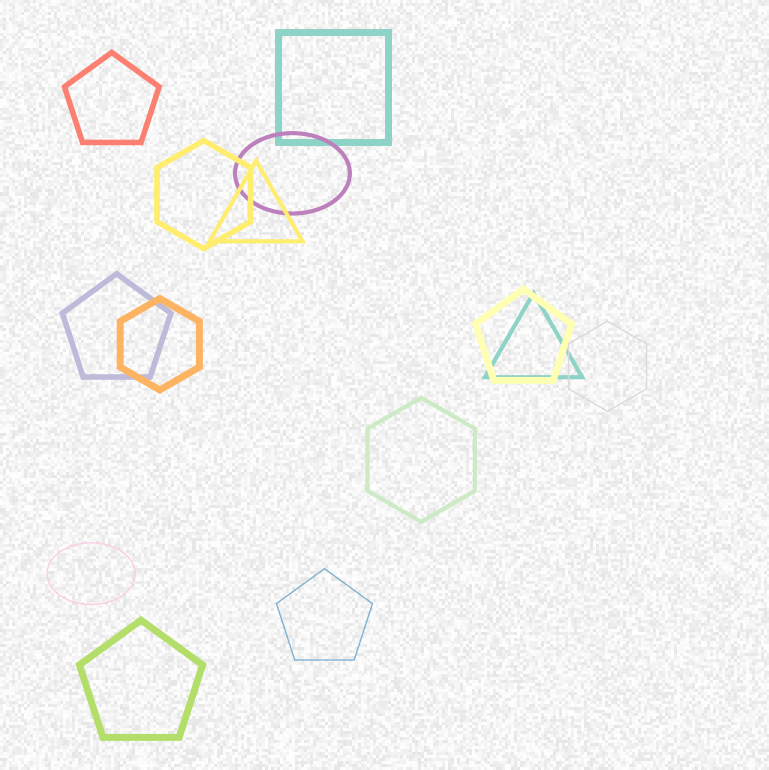[{"shape": "triangle", "thickness": 1.5, "radius": 0.36, "center": [0.693, 0.547]}, {"shape": "square", "thickness": 2.5, "radius": 0.36, "center": [0.432, 0.887]}, {"shape": "pentagon", "thickness": 2.5, "radius": 0.33, "center": [0.68, 0.559]}, {"shape": "pentagon", "thickness": 2, "radius": 0.37, "center": [0.151, 0.57]}, {"shape": "pentagon", "thickness": 2, "radius": 0.32, "center": [0.145, 0.867]}, {"shape": "pentagon", "thickness": 0.5, "radius": 0.33, "center": [0.421, 0.196]}, {"shape": "hexagon", "thickness": 2.5, "radius": 0.3, "center": [0.207, 0.553]}, {"shape": "pentagon", "thickness": 2.5, "radius": 0.42, "center": [0.183, 0.11]}, {"shape": "oval", "thickness": 0.5, "radius": 0.29, "center": [0.118, 0.255]}, {"shape": "hexagon", "thickness": 0.5, "radius": 0.29, "center": [0.789, 0.524]}, {"shape": "oval", "thickness": 1.5, "radius": 0.37, "center": [0.38, 0.775]}, {"shape": "hexagon", "thickness": 1.5, "radius": 0.4, "center": [0.547, 0.403]}, {"shape": "hexagon", "thickness": 2, "radius": 0.35, "center": [0.265, 0.747]}, {"shape": "triangle", "thickness": 1.5, "radius": 0.35, "center": [0.333, 0.721]}]